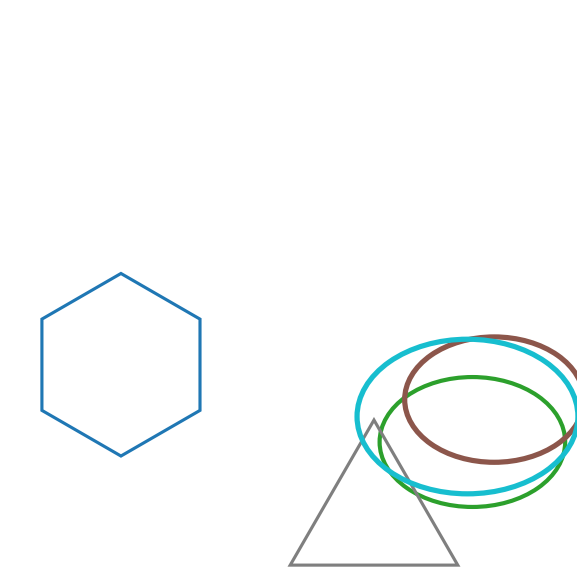[{"shape": "hexagon", "thickness": 1.5, "radius": 0.79, "center": [0.209, 0.368]}, {"shape": "oval", "thickness": 2, "radius": 0.8, "center": [0.818, 0.234]}, {"shape": "oval", "thickness": 2.5, "radius": 0.78, "center": [0.856, 0.307]}, {"shape": "triangle", "thickness": 1.5, "radius": 0.84, "center": [0.648, 0.104]}, {"shape": "oval", "thickness": 2.5, "radius": 0.96, "center": [0.809, 0.278]}]